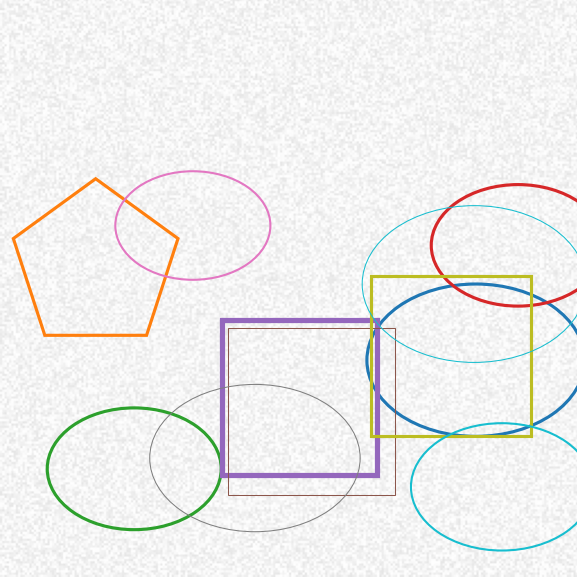[{"shape": "oval", "thickness": 1.5, "radius": 0.94, "center": [0.824, 0.375]}, {"shape": "pentagon", "thickness": 1.5, "radius": 0.75, "center": [0.166, 0.54]}, {"shape": "oval", "thickness": 1.5, "radius": 0.75, "center": [0.232, 0.187]}, {"shape": "oval", "thickness": 1.5, "radius": 0.75, "center": [0.897, 0.574]}, {"shape": "square", "thickness": 2.5, "radius": 0.67, "center": [0.518, 0.311]}, {"shape": "square", "thickness": 0.5, "radius": 0.72, "center": [0.54, 0.286]}, {"shape": "oval", "thickness": 1, "radius": 0.67, "center": [0.334, 0.609]}, {"shape": "oval", "thickness": 0.5, "radius": 0.91, "center": [0.441, 0.206]}, {"shape": "square", "thickness": 1.5, "radius": 0.69, "center": [0.781, 0.383]}, {"shape": "oval", "thickness": 0.5, "radius": 0.97, "center": [0.821, 0.507]}, {"shape": "oval", "thickness": 1, "radius": 0.79, "center": [0.869, 0.156]}]